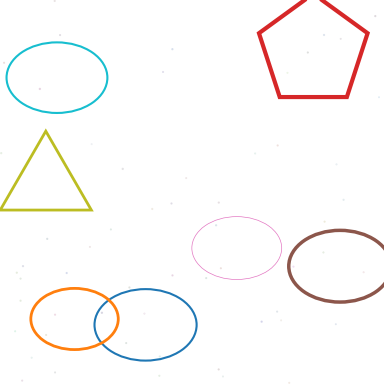[{"shape": "oval", "thickness": 1.5, "radius": 0.66, "center": [0.378, 0.156]}, {"shape": "oval", "thickness": 2, "radius": 0.57, "center": [0.194, 0.171]}, {"shape": "pentagon", "thickness": 3, "radius": 0.74, "center": [0.814, 0.868]}, {"shape": "oval", "thickness": 2.5, "radius": 0.67, "center": [0.883, 0.309]}, {"shape": "oval", "thickness": 0.5, "radius": 0.58, "center": [0.615, 0.356]}, {"shape": "triangle", "thickness": 2, "radius": 0.68, "center": [0.119, 0.523]}, {"shape": "oval", "thickness": 1.5, "radius": 0.65, "center": [0.148, 0.798]}]